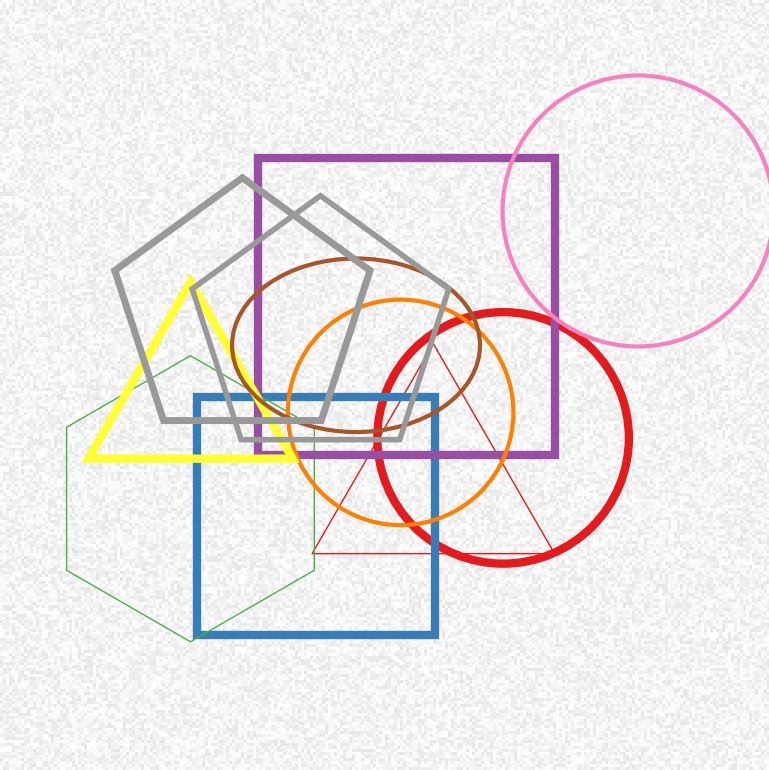[{"shape": "triangle", "thickness": 0.5, "radius": 0.91, "center": [0.563, 0.372]}, {"shape": "circle", "thickness": 3, "radius": 0.82, "center": [0.653, 0.431]}, {"shape": "square", "thickness": 3, "radius": 0.77, "center": [0.41, 0.33]}, {"shape": "hexagon", "thickness": 0.5, "radius": 0.93, "center": [0.247, 0.352]}, {"shape": "square", "thickness": 3, "radius": 0.96, "center": [0.528, 0.602]}, {"shape": "circle", "thickness": 1.5, "radius": 0.73, "center": [0.52, 0.464]}, {"shape": "triangle", "thickness": 3, "radius": 0.77, "center": [0.247, 0.481]}, {"shape": "oval", "thickness": 1.5, "radius": 0.8, "center": [0.462, 0.552]}, {"shape": "circle", "thickness": 1.5, "radius": 0.88, "center": [0.829, 0.726]}, {"shape": "pentagon", "thickness": 2, "radius": 0.88, "center": [0.416, 0.571]}, {"shape": "pentagon", "thickness": 2.5, "radius": 0.87, "center": [0.315, 0.595]}]